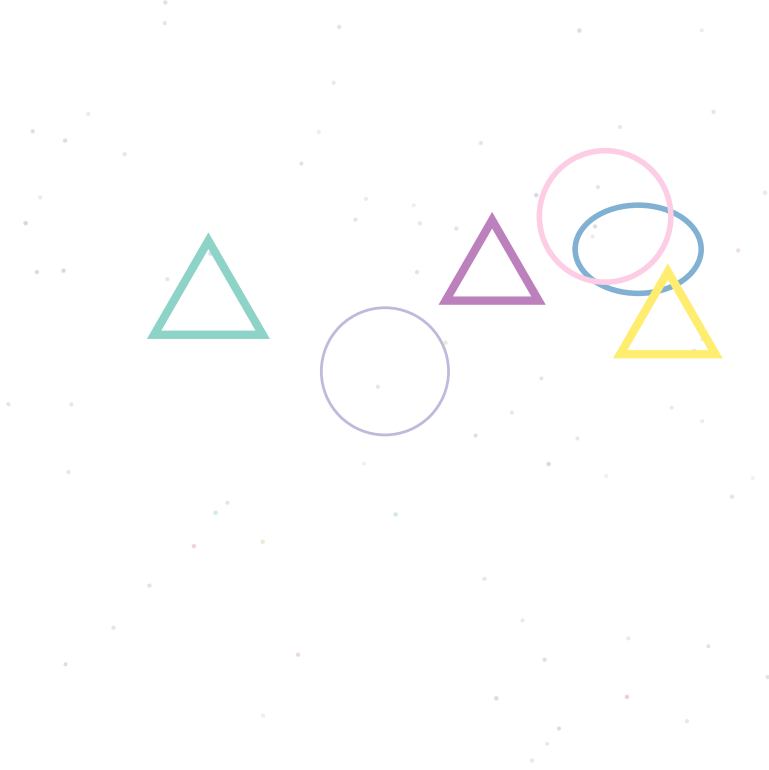[{"shape": "triangle", "thickness": 3, "radius": 0.41, "center": [0.271, 0.606]}, {"shape": "circle", "thickness": 1, "radius": 0.41, "center": [0.5, 0.518]}, {"shape": "oval", "thickness": 2, "radius": 0.41, "center": [0.829, 0.676]}, {"shape": "circle", "thickness": 2, "radius": 0.43, "center": [0.786, 0.719]}, {"shape": "triangle", "thickness": 3, "radius": 0.35, "center": [0.639, 0.644]}, {"shape": "triangle", "thickness": 3, "radius": 0.36, "center": [0.867, 0.576]}]